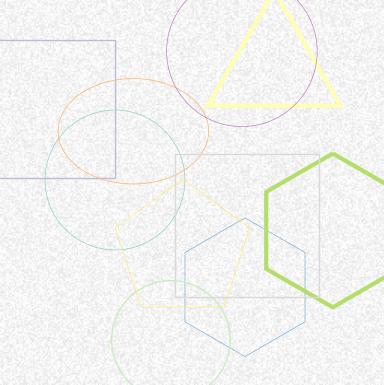[{"shape": "circle", "thickness": 0.5, "radius": 0.91, "center": [0.299, 0.532]}, {"shape": "triangle", "thickness": 3, "radius": 0.99, "center": [0.712, 0.825]}, {"shape": "square", "thickness": 1, "radius": 0.9, "center": [0.119, 0.716]}, {"shape": "hexagon", "thickness": 0.5, "radius": 0.9, "center": [0.636, 0.254]}, {"shape": "oval", "thickness": 0.5, "radius": 0.98, "center": [0.346, 0.659]}, {"shape": "hexagon", "thickness": 3, "radius": 1.0, "center": [0.865, 0.402]}, {"shape": "square", "thickness": 1, "radius": 0.93, "center": [0.642, 0.414]}, {"shape": "circle", "thickness": 0.5, "radius": 0.98, "center": [0.628, 0.867]}, {"shape": "circle", "thickness": 1, "radius": 0.77, "center": [0.444, 0.117]}, {"shape": "pentagon", "thickness": 0.5, "radius": 0.92, "center": [0.474, 0.351]}]